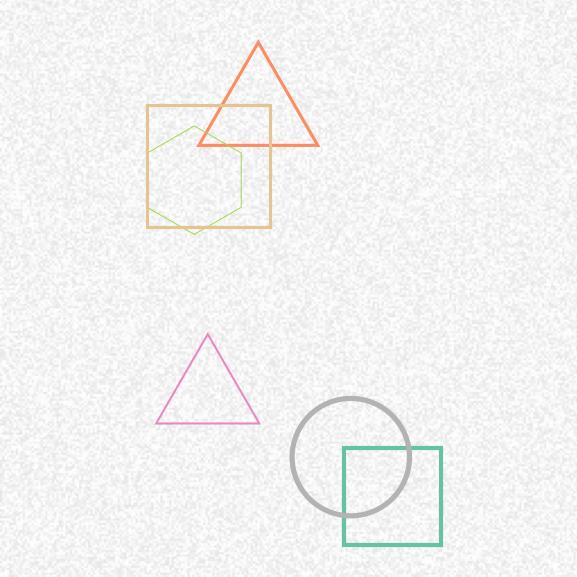[{"shape": "square", "thickness": 2, "radius": 0.42, "center": [0.679, 0.14]}, {"shape": "triangle", "thickness": 1.5, "radius": 0.59, "center": [0.447, 0.807]}, {"shape": "triangle", "thickness": 1, "radius": 0.52, "center": [0.36, 0.317]}, {"shape": "hexagon", "thickness": 0.5, "radius": 0.47, "center": [0.336, 0.687]}, {"shape": "square", "thickness": 1.5, "radius": 0.53, "center": [0.361, 0.712]}, {"shape": "circle", "thickness": 2.5, "radius": 0.51, "center": [0.607, 0.208]}]